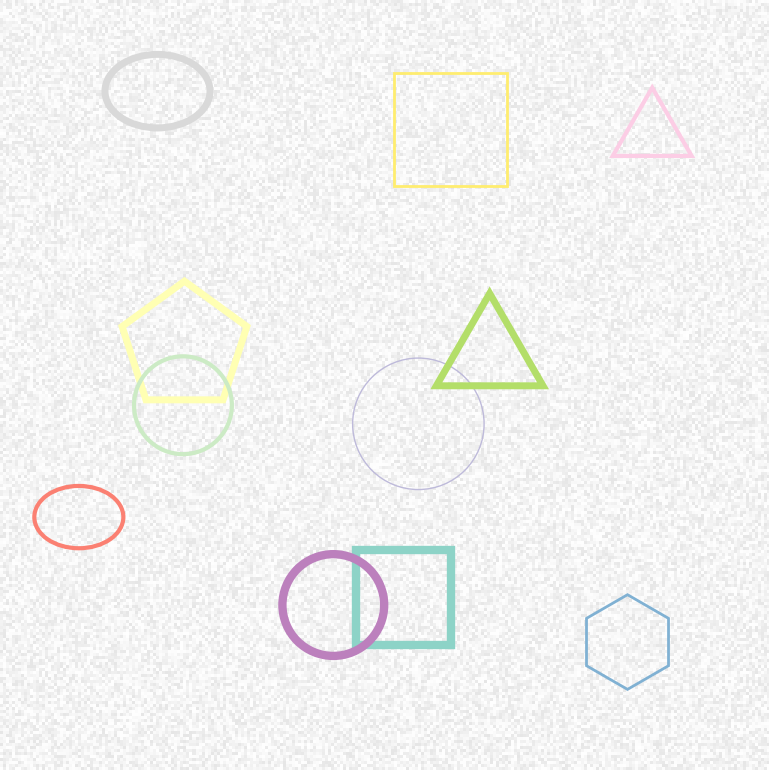[{"shape": "square", "thickness": 3, "radius": 0.31, "center": [0.524, 0.224]}, {"shape": "pentagon", "thickness": 2.5, "radius": 0.43, "center": [0.24, 0.55]}, {"shape": "circle", "thickness": 0.5, "radius": 0.43, "center": [0.543, 0.45]}, {"shape": "oval", "thickness": 1.5, "radius": 0.29, "center": [0.102, 0.328]}, {"shape": "hexagon", "thickness": 1, "radius": 0.31, "center": [0.815, 0.166]}, {"shape": "triangle", "thickness": 2.5, "radius": 0.4, "center": [0.636, 0.539]}, {"shape": "triangle", "thickness": 1.5, "radius": 0.3, "center": [0.847, 0.827]}, {"shape": "oval", "thickness": 2.5, "radius": 0.34, "center": [0.205, 0.882]}, {"shape": "circle", "thickness": 3, "radius": 0.33, "center": [0.433, 0.214]}, {"shape": "circle", "thickness": 1.5, "radius": 0.32, "center": [0.238, 0.474]}, {"shape": "square", "thickness": 1, "radius": 0.37, "center": [0.585, 0.832]}]